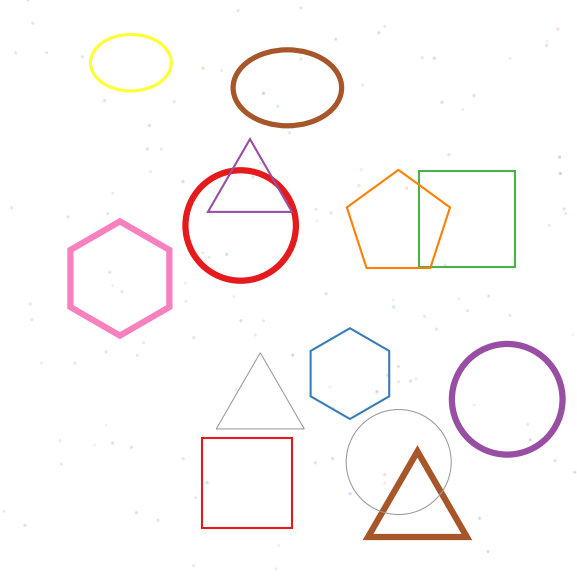[{"shape": "circle", "thickness": 3, "radius": 0.48, "center": [0.417, 0.609]}, {"shape": "square", "thickness": 1, "radius": 0.39, "center": [0.427, 0.163]}, {"shape": "hexagon", "thickness": 1, "radius": 0.39, "center": [0.606, 0.352]}, {"shape": "square", "thickness": 1, "radius": 0.42, "center": [0.808, 0.62]}, {"shape": "circle", "thickness": 3, "radius": 0.48, "center": [0.878, 0.308]}, {"shape": "triangle", "thickness": 1, "radius": 0.42, "center": [0.433, 0.674]}, {"shape": "pentagon", "thickness": 1, "radius": 0.47, "center": [0.69, 0.611]}, {"shape": "oval", "thickness": 1.5, "radius": 0.35, "center": [0.227, 0.891]}, {"shape": "triangle", "thickness": 3, "radius": 0.49, "center": [0.723, 0.119]}, {"shape": "oval", "thickness": 2.5, "radius": 0.47, "center": [0.498, 0.847]}, {"shape": "hexagon", "thickness": 3, "radius": 0.49, "center": [0.208, 0.517]}, {"shape": "circle", "thickness": 0.5, "radius": 0.45, "center": [0.69, 0.199]}, {"shape": "triangle", "thickness": 0.5, "radius": 0.44, "center": [0.451, 0.3]}]